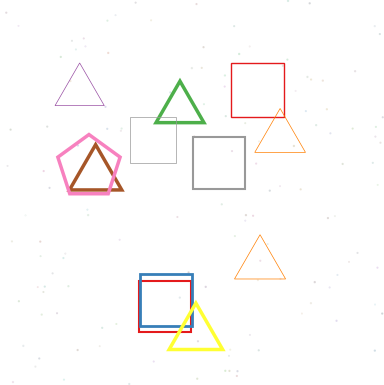[{"shape": "square", "thickness": 1.5, "radius": 0.33, "center": [0.429, 0.204]}, {"shape": "square", "thickness": 1, "radius": 0.35, "center": [0.669, 0.766]}, {"shape": "square", "thickness": 2, "radius": 0.34, "center": [0.432, 0.22]}, {"shape": "triangle", "thickness": 2.5, "radius": 0.36, "center": [0.467, 0.717]}, {"shape": "triangle", "thickness": 0.5, "radius": 0.37, "center": [0.207, 0.763]}, {"shape": "triangle", "thickness": 0.5, "radius": 0.38, "center": [0.728, 0.642]}, {"shape": "triangle", "thickness": 0.5, "radius": 0.38, "center": [0.675, 0.314]}, {"shape": "triangle", "thickness": 2.5, "radius": 0.4, "center": [0.509, 0.132]}, {"shape": "triangle", "thickness": 2.5, "radius": 0.39, "center": [0.248, 0.546]}, {"shape": "pentagon", "thickness": 2.5, "radius": 0.43, "center": [0.231, 0.566]}, {"shape": "square", "thickness": 0.5, "radius": 0.3, "center": [0.397, 0.636]}, {"shape": "square", "thickness": 1.5, "radius": 0.34, "center": [0.569, 0.577]}]